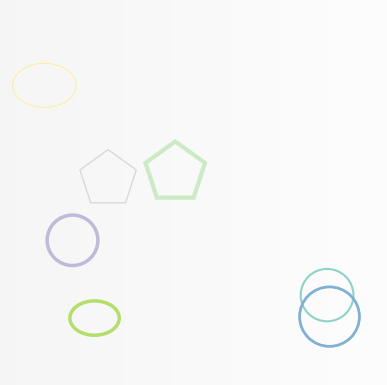[{"shape": "circle", "thickness": 1.5, "radius": 0.34, "center": [0.844, 0.233]}, {"shape": "circle", "thickness": 2.5, "radius": 0.33, "center": [0.187, 0.376]}, {"shape": "circle", "thickness": 2, "radius": 0.39, "center": [0.85, 0.178]}, {"shape": "oval", "thickness": 2.5, "radius": 0.32, "center": [0.244, 0.174]}, {"shape": "pentagon", "thickness": 1, "radius": 0.38, "center": [0.279, 0.535]}, {"shape": "pentagon", "thickness": 3, "radius": 0.4, "center": [0.452, 0.552]}, {"shape": "oval", "thickness": 0.5, "radius": 0.41, "center": [0.115, 0.778]}]